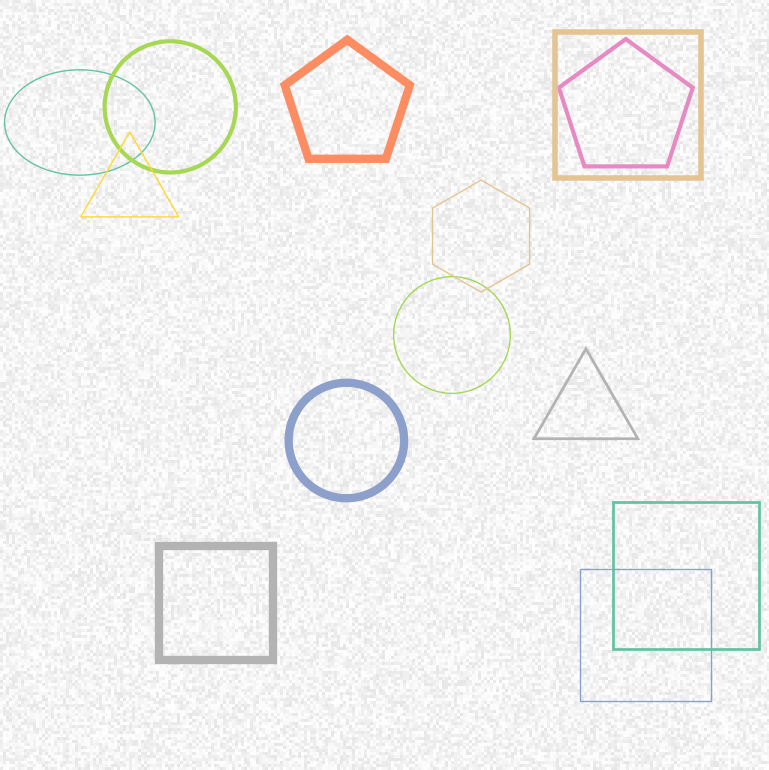[{"shape": "square", "thickness": 1, "radius": 0.47, "center": [0.89, 0.253]}, {"shape": "oval", "thickness": 0.5, "radius": 0.49, "center": [0.104, 0.841]}, {"shape": "pentagon", "thickness": 3, "radius": 0.43, "center": [0.451, 0.863]}, {"shape": "square", "thickness": 0.5, "radius": 0.43, "center": [0.839, 0.175]}, {"shape": "circle", "thickness": 3, "radius": 0.37, "center": [0.45, 0.428]}, {"shape": "pentagon", "thickness": 1.5, "radius": 0.46, "center": [0.813, 0.858]}, {"shape": "circle", "thickness": 0.5, "radius": 0.38, "center": [0.587, 0.565]}, {"shape": "circle", "thickness": 1.5, "radius": 0.43, "center": [0.221, 0.861]}, {"shape": "triangle", "thickness": 0.5, "radius": 0.37, "center": [0.169, 0.755]}, {"shape": "square", "thickness": 2, "radius": 0.47, "center": [0.816, 0.864]}, {"shape": "hexagon", "thickness": 0.5, "radius": 0.36, "center": [0.625, 0.693]}, {"shape": "triangle", "thickness": 1, "radius": 0.39, "center": [0.761, 0.469]}, {"shape": "square", "thickness": 3, "radius": 0.37, "center": [0.281, 0.217]}]